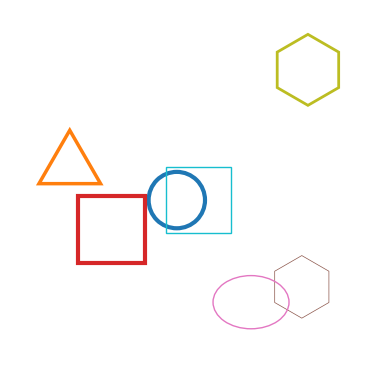[{"shape": "circle", "thickness": 3, "radius": 0.37, "center": [0.459, 0.48]}, {"shape": "triangle", "thickness": 2.5, "radius": 0.46, "center": [0.181, 0.569]}, {"shape": "square", "thickness": 3, "radius": 0.44, "center": [0.29, 0.404]}, {"shape": "hexagon", "thickness": 0.5, "radius": 0.41, "center": [0.784, 0.255]}, {"shape": "oval", "thickness": 1, "radius": 0.49, "center": [0.652, 0.215]}, {"shape": "hexagon", "thickness": 2, "radius": 0.46, "center": [0.8, 0.819]}, {"shape": "square", "thickness": 1, "radius": 0.43, "center": [0.516, 0.481]}]